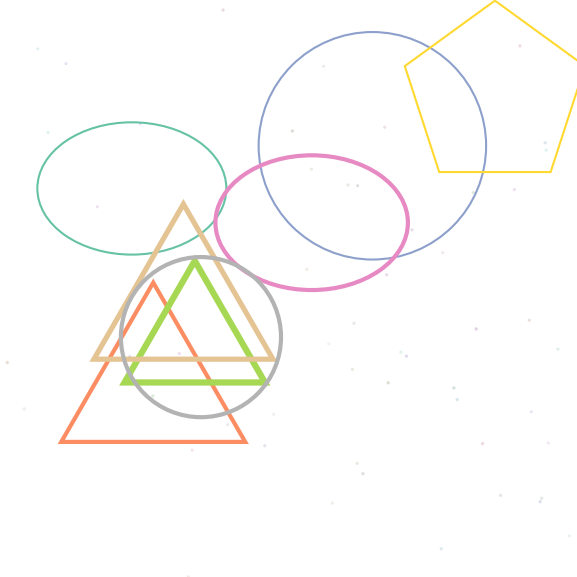[{"shape": "oval", "thickness": 1, "radius": 0.82, "center": [0.228, 0.673]}, {"shape": "triangle", "thickness": 2, "radius": 0.92, "center": [0.265, 0.326]}, {"shape": "circle", "thickness": 1, "radius": 0.98, "center": [0.645, 0.747]}, {"shape": "oval", "thickness": 2, "radius": 0.83, "center": [0.54, 0.614]}, {"shape": "triangle", "thickness": 3, "radius": 0.7, "center": [0.337, 0.407]}, {"shape": "pentagon", "thickness": 1, "radius": 0.82, "center": [0.857, 0.834]}, {"shape": "triangle", "thickness": 2.5, "radius": 0.9, "center": [0.318, 0.467]}, {"shape": "circle", "thickness": 2, "radius": 0.69, "center": [0.348, 0.415]}]